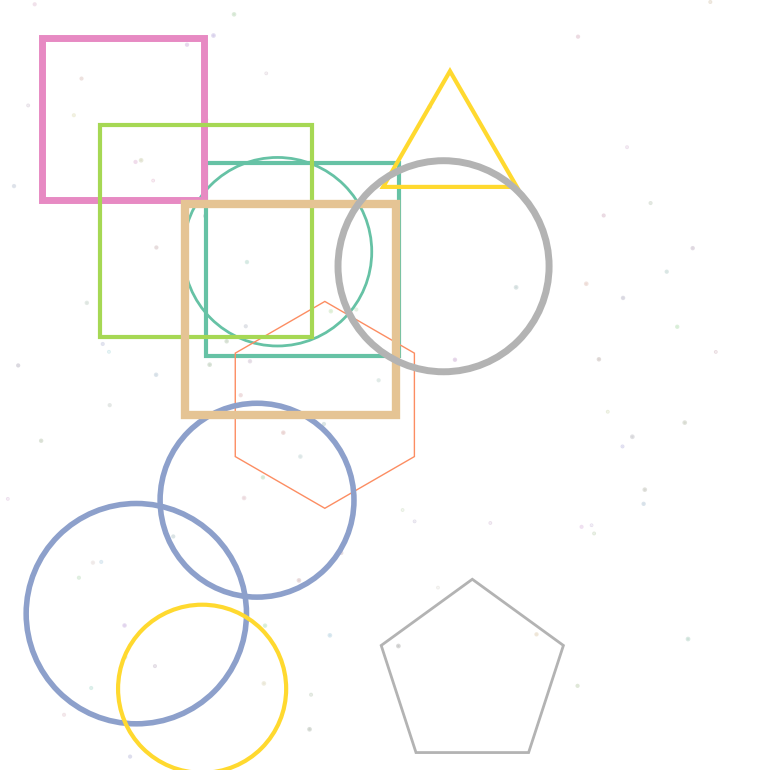[{"shape": "circle", "thickness": 1, "radius": 0.61, "center": [0.36, 0.673]}, {"shape": "square", "thickness": 1.5, "radius": 0.63, "center": [0.393, 0.663]}, {"shape": "hexagon", "thickness": 0.5, "radius": 0.67, "center": [0.422, 0.474]}, {"shape": "circle", "thickness": 2, "radius": 0.72, "center": [0.177, 0.203]}, {"shape": "circle", "thickness": 2, "radius": 0.63, "center": [0.334, 0.35]}, {"shape": "square", "thickness": 2.5, "radius": 0.53, "center": [0.16, 0.845]}, {"shape": "square", "thickness": 1.5, "radius": 0.69, "center": [0.267, 0.7]}, {"shape": "triangle", "thickness": 1.5, "radius": 0.5, "center": [0.584, 0.807]}, {"shape": "circle", "thickness": 1.5, "radius": 0.55, "center": [0.262, 0.106]}, {"shape": "square", "thickness": 3, "radius": 0.68, "center": [0.378, 0.598]}, {"shape": "pentagon", "thickness": 1, "radius": 0.62, "center": [0.613, 0.123]}, {"shape": "circle", "thickness": 2.5, "radius": 0.69, "center": [0.576, 0.654]}]